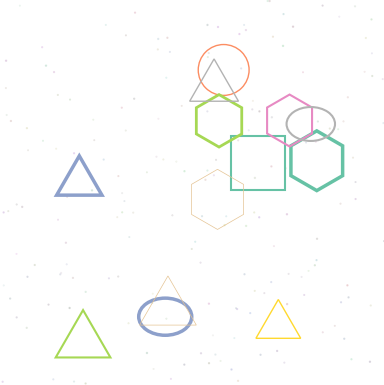[{"shape": "square", "thickness": 1.5, "radius": 0.35, "center": [0.669, 0.577]}, {"shape": "hexagon", "thickness": 2.5, "radius": 0.39, "center": [0.823, 0.582]}, {"shape": "circle", "thickness": 1, "radius": 0.33, "center": [0.581, 0.818]}, {"shape": "triangle", "thickness": 2.5, "radius": 0.34, "center": [0.206, 0.527]}, {"shape": "oval", "thickness": 2.5, "radius": 0.34, "center": [0.429, 0.177]}, {"shape": "hexagon", "thickness": 1.5, "radius": 0.34, "center": [0.752, 0.687]}, {"shape": "hexagon", "thickness": 2, "radius": 0.34, "center": [0.569, 0.686]}, {"shape": "triangle", "thickness": 1.5, "radius": 0.41, "center": [0.216, 0.113]}, {"shape": "triangle", "thickness": 1, "radius": 0.34, "center": [0.723, 0.155]}, {"shape": "triangle", "thickness": 0.5, "radius": 0.43, "center": [0.436, 0.198]}, {"shape": "hexagon", "thickness": 0.5, "radius": 0.39, "center": [0.565, 0.482]}, {"shape": "oval", "thickness": 1.5, "radius": 0.31, "center": [0.807, 0.678]}, {"shape": "triangle", "thickness": 1, "radius": 0.37, "center": [0.556, 0.774]}]